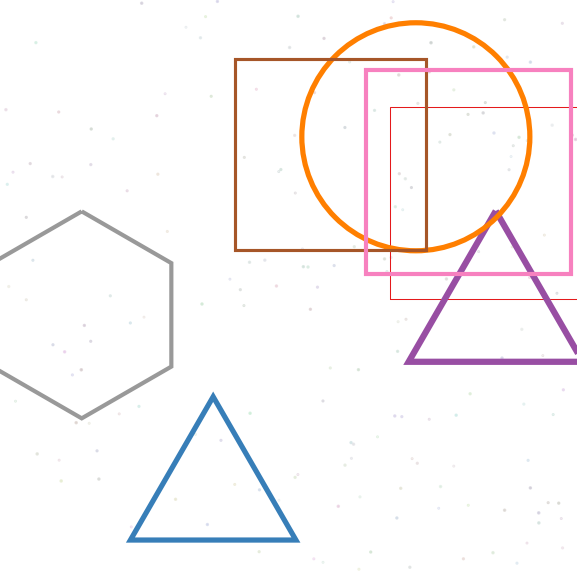[{"shape": "square", "thickness": 0.5, "radius": 0.83, "center": [0.841, 0.648]}, {"shape": "triangle", "thickness": 2.5, "radius": 0.83, "center": [0.369, 0.147]}, {"shape": "triangle", "thickness": 3, "radius": 0.87, "center": [0.858, 0.46]}, {"shape": "circle", "thickness": 2.5, "radius": 0.99, "center": [0.72, 0.762]}, {"shape": "square", "thickness": 1.5, "radius": 0.83, "center": [0.573, 0.731]}, {"shape": "square", "thickness": 2, "radius": 0.88, "center": [0.811, 0.701]}, {"shape": "hexagon", "thickness": 2, "radius": 0.9, "center": [0.142, 0.454]}]